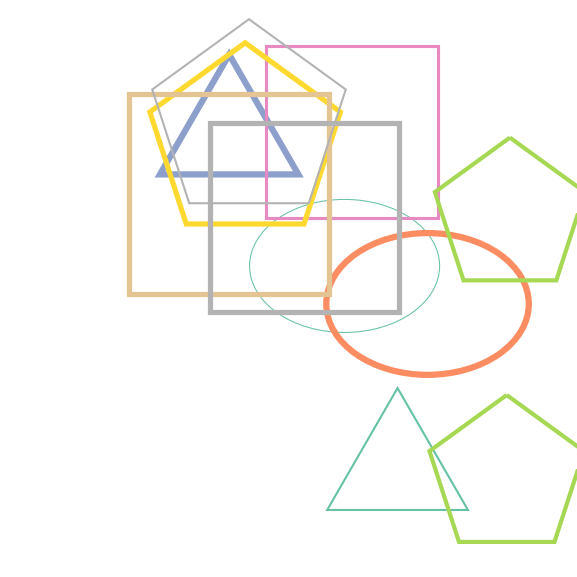[{"shape": "oval", "thickness": 0.5, "radius": 0.82, "center": [0.597, 0.539]}, {"shape": "triangle", "thickness": 1, "radius": 0.7, "center": [0.688, 0.186]}, {"shape": "oval", "thickness": 3, "radius": 0.88, "center": [0.74, 0.473]}, {"shape": "triangle", "thickness": 3, "radius": 0.69, "center": [0.397, 0.766]}, {"shape": "square", "thickness": 1.5, "radius": 0.74, "center": [0.61, 0.771]}, {"shape": "pentagon", "thickness": 2, "radius": 0.7, "center": [0.877, 0.174]}, {"shape": "pentagon", "thickness": 2, "radius": 0.68, "center": [0.883, 0.624]}, {"shape": "pentagon", "thickness": 2.5, "radius": 0.87, "center": [0.425, 0.752]}, {"shape": "square", "thickness": 2.5, "radius": 0.86, "center": [0.397, 0.663]}, {"shape": "pentagon", "thickness": 1, "radius": 0.88, "center": [0.431, 0.79]}, {"shape": "square", "thickness": 2.5, "radius": 0.82, "center": [0.527, 0.622]}]